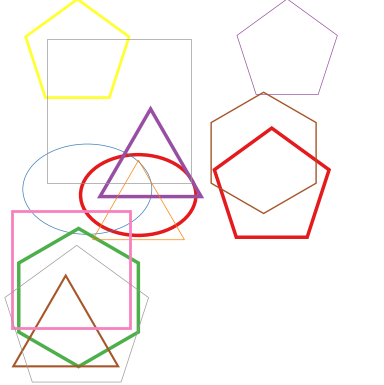[{"shape": "pentagon", "thickness": 2.5, "radius": 0.78, "center": [0.706, 0.511]}, {"shape": "oval", "thickness": 2.5, "radius": 0.75, "center": [0.359, 0.493]}, {"shape": "oval", "thickness": 0.5, "radius": 0.84, "center": [0.227, 0.509]}, {"shape": "hexagon", "thickness": 2.5, "radius": 0.9, "center": [0.204, 0.227]}, {"shape": "pentagon", "thickness": 0.5, "radius": 0.69, "center": [0.746, 0.866]}, {"shape": "triangle", "thickness": 2.5, "radius": 0.76, "center": [0.391, 0.565]}, {"shape": "triangle", "thickness": 0.5, "radius": 0.69, "center": [0.36, 0.446]}, {"shape": "pentagon", "thickness": 2, "radius": 0.71, "center": [0.201, 0.861]}, {"shape": "triangle", "thickness": 1.5, "radius": 0.79, "center": [0.171, 0.127]}, {"shape": "hexagon", "thickness": 1, "radius": 0.79, "center": [0.685, 0.603]}, {"shape": "square", "thickness": 2, "radius": 0.76, "center": [0.184, 0.3]}, {"shape": "square", "thickness": 0.5, "radius": 0.93, "center": [0.309, 0.711]}, {"shape": "pentagon", "thickness": 0.5, "radius": 0.98, "center": [0.199, 0.166]}]